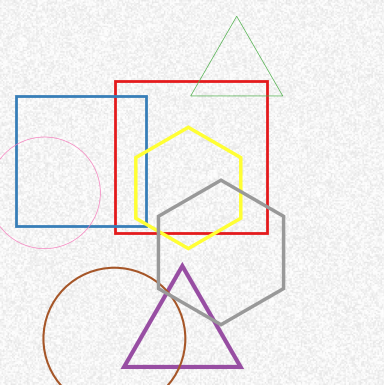[{"shape": "square", "thickness": 2, "radius": 0.98, "center": [0.496, 0.592]}, {"shape": "square", "thickness": 2, "radius": 0.85, "center": [0.21, 0.582]}, {"shape": "triangle", "thickness": 0.5, "radius": 0.69, "center": [0.615, 0.82]}, {"shape": "triangle", "thickness": 3, "radius": 0.87, "center": [0.474, 0.134]}, {"shape": "hexagon", "thickness": 2.5, "radius": 0.79, "center": [0.489, 0.512]}, {"shape": "circle", "thickness": 1.5, "radius": 0.92, "center": [0.297, 0.12]}, {"shape": "circle", "thickness": 0.5, "radius": 0.72, "center": [0.116, 0.499]}, {"shape": "hexagon", "thickness": 2.5, "radius": 0.94, "center": [0.574, 0.344]}]